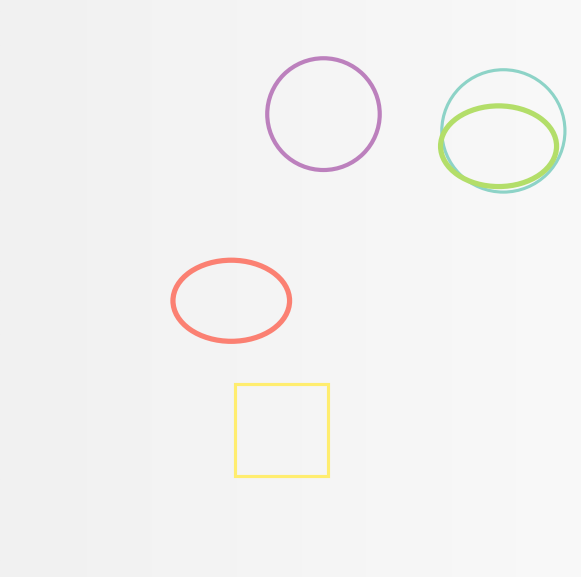[{"shape": "circle", "thickness": 1.5, "radius": 0.53, "center": [0.866, 0.772]}, {"shape": "oval", "thickness": 2.5, "radius": 0.5, "center": [0.398, 0.478]}, {"shape": "oval", "thickness": 2.5, "radius": 0.5, "center": [0.858, 0.746]}, {"shape": "circle", "thickness": 2, "radius": 0.48, "center": [0.557, 0.802]}, {"shape": "square", "thickness": 1.5, "radius": 0.4, "center": [0.485, 0.255]}]